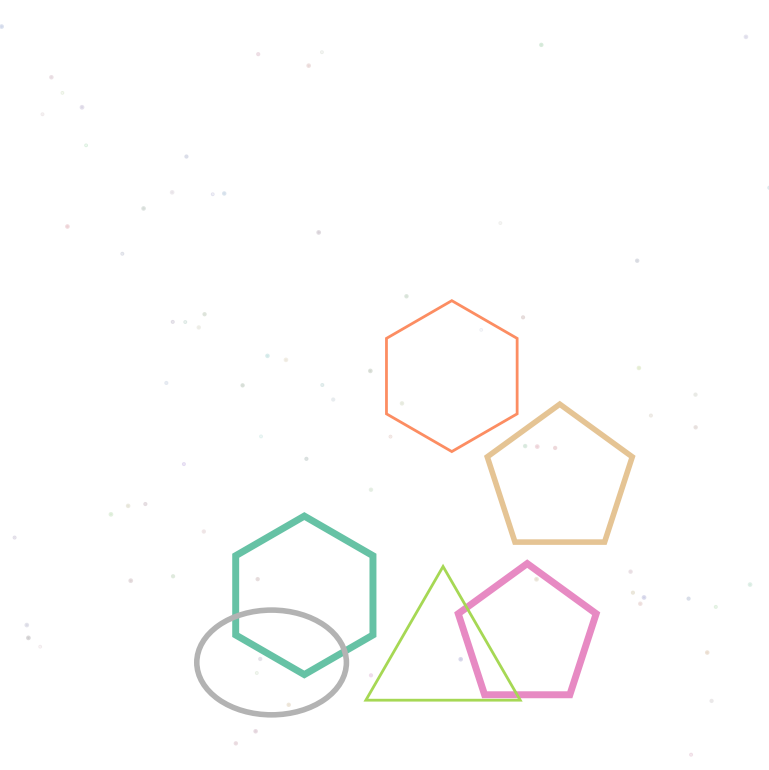[{"shape": "hexagon", "thickness": 2.5, "radius": 0.51, "center": [0.395, 0.227]}, {"shape": "hexagon", "thickness": 1, "radius": 0.49, "center": [0.587, 0.512]}, {"shape": "pentagon", "thickness": 2.5, "radius": 0.47, "center": [0.685, 0.174]}, {"shape": "triangle", "thickness": 1, "radius": 0.58, "center": [0.575, 0.149]}, {"shape": "pentagon", "thickness": 2, "radius": 0.5, "center": [0.727, 0.376]}, {"shape": "oval", "thickness": 2, "radius": 0.49, "center": [0.353, 0.14]}]